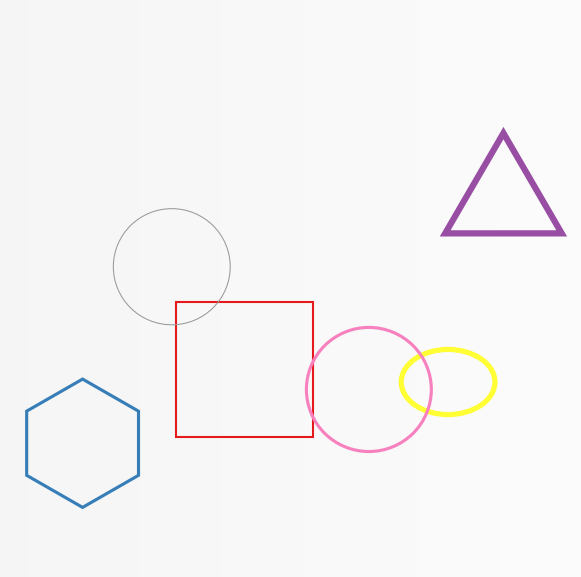[{"shape": "square", "thickness": 1, "radius": 0.59, "center": [0.421, 0.359]}, {"shape": "hexagon", "thickness": 1.5, "radius": 0.56, "center": [0.142, 0.232]}, {"shape": "triangle", "thickness": 3, "radius": 0.58, "center": [0.866, 0.653]}, {"shape": "oval", "thickness": 2.5, "radius": 0.4, "center": [0.771, 0.338]}, {"shape": "circle", "thickness": 1.5, "radius": 0.54, "center": [0.635, 0.325]}, {"shape": "circle", "thickness": 0.5, "radius": 0.5, "center": [0.296, 0.537]}]